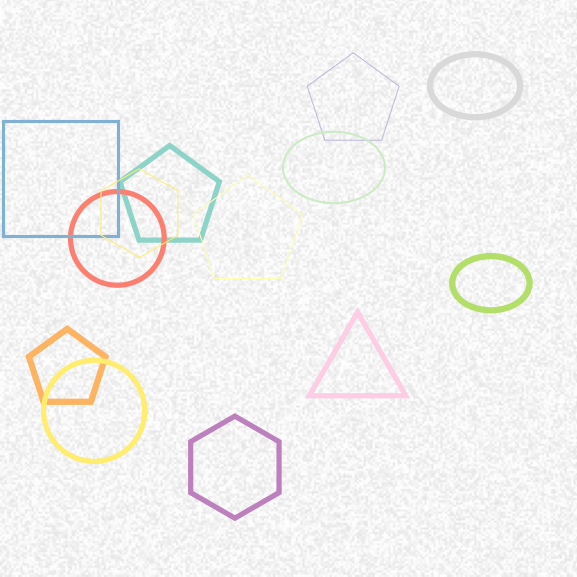[{"shape": "pentagon", "thickness": 2.5, "radius": 0.45, "center": [0.294, 0.657]}, {"shape": "pentagon", "thickness": 0.5, "radius": 0.5, "center": [0.429, 0.597]}, {"shape": "pentagon", "thickness": 0.5, "radius": 0.42, "center": [0.612, 0.824]}, {"shape": "circle", "thickness": 2.5, "radius": 0.41, "center": [0.203, 0.586]}, {"shape": "square", "thickness": 1.5, "radius": 0.5, "center": [0.104, 0.69]}, {"shape": "pentagon", "thickness": 3, "radius": 0.35, "center": [0.116, 0.36]}, {"shape": "oval", "thickness": 3, "radius": 0.34, "center": [0.85, 0.509]}, {"shape": "triangle", "thickness": 2.5, "radius": 0.48, "center": [0.619, 0.362]}, {"shape": "oval", "thickness": 3, "radius": 0.39, "center": [0.823, 0.851]}, {"shape": "hexagon", "thickness": 2.5, "radius": 0.44, "center": [0.407, 0.19]}, {"shape": "oval", "thickness": 1, "radius": 0.44, "center": [0.578, 0.709]}, {"shape": "circle", "thickness": 2.5, "radius": 0.44, "center": [0.163, 0.288]}, {"shape": "hexagon", "thickness": 0.5, "radius": 0.38, "center": [0.241, 0.63]}]